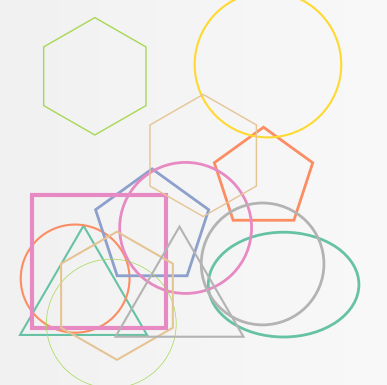[{"shape": "oval", "thickness": 2, "radius": 0.97, "center": [0.732, 0.261]}, {"shape": "triangle", "thickness": 1.5, "radius": 0.95, "center": [0.216, 0.225]}, {"shape": "circle", "thickness": 1.5, "radius": 0.7, "center": [0.194, 0.276]}, {"shape": "pentagon", "thickness": 2, "radius": 0.67, "center": [0.68, 0.536]}, {"shape": "pentagon", "thickness": 2, "radius": 0.77, "center": [0.393, 0.408]}, {"shape": "circle", "thickness": 2, "radius": 0.85, "center": [0.479, 0.408]}, {"shape": "square", "thickness": 3, "radius": 0.86, "center": [0.255, 0.321]}, {"shape": "circle", "thickness": 0.5, "radius": 0.84, "center": [0.287, 0.159]}, {"shape": "hexagon", "thickness": 1, "radius": 0.76, "center": [0.245, 0.802]}, {"shape": "circle", "thickness": 1.5, "radius": 0.95, "center": [0.692, 0.832]}, {"shape": "hexagon", "thickness": 1, "radius": 0.79, "center": [0.524, 0.596]}, {"shape": "hexagon", "thickness": 1.5, "radius": 0.83, "center": [0.302, 0.232]}, {"shape": "triangle", "thickness": 1.5, "radius": 0.95, "center": [0.463, 0.221]}, {"shape": "circle", "thickness": 2, "radius": 0.79, "center": [0.678, 0.314]}]